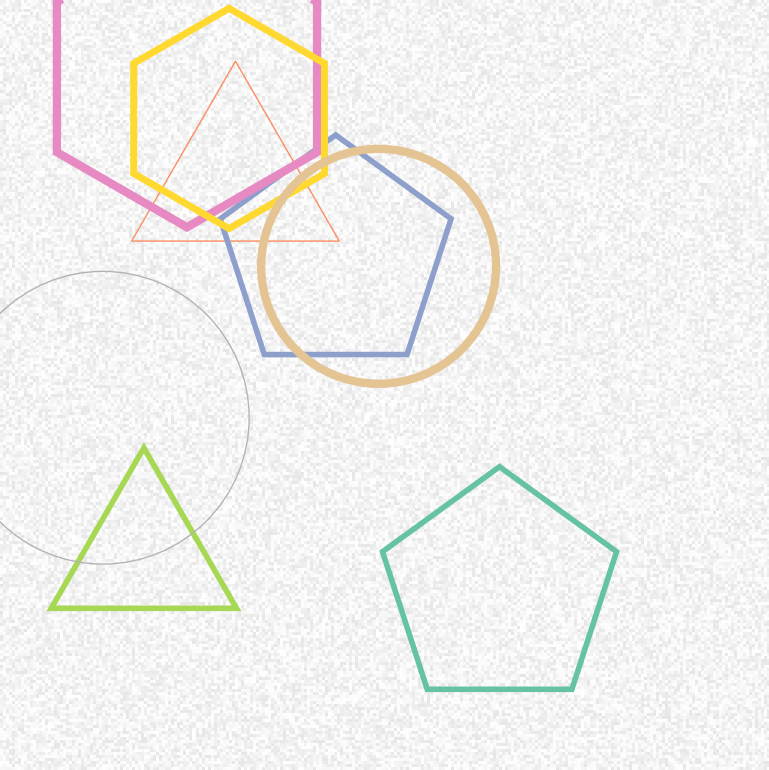[{"shape": "pentagon", "thickness": 2, "radius": 0.8, "center": [0.649, 0.234]}, {"shape": "triangle", "thickness": 0.5, "radius": 0.78, "center": [0.306, 0.765]}, {"shape": "pentagon", "thickness": 2, "radius": 0.79, "center": [0.436, 0.667]}, {"shape": "hexagon", "thickness": 3, "radius": 0.98, "center": [0.243, 0.9]}, {"shape": "triangle", "thickness": 2, "radius": 0.69, "center": [0.187, 0.279]}, {"shape": "hexagon", "thickness": 2.5, "radius": 0.72, "center": [0.298, 0.846]}, {"shape": "circle", "thickness": 3, "radius": 0.76, "center": [0.492, 0.654]}, {"shape": "circle", "thickness": 0.5, "radius": 0.95, "center": [0.134, 0.457]}]